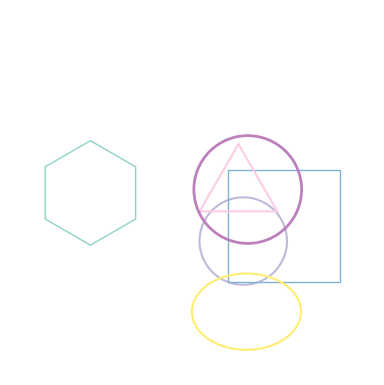[{"shape": "hexagon", "thickness": 1, "radius": 0.68, "center": [0.235, 0.499]}, {"shape": "circle", "thickness": 1.5, "radius": 0.57, "center": [0.632, 0.374]}, {"shape": "square", "thickness": 1, "radius": 0.73, "center": [0.737, 0.412]}, {"shape": "triangle", "thickness": 1.5, "radius": 0.58, "center": [0.619, 0.509]}, {"shape": "circle", "thickness": 2, "radius": 0.7, "center": [0.644, 0.508]}, {"shape": "oval", "thickness": 1.5, "radius": 0.71, "center": [0.64, 0.191]}]